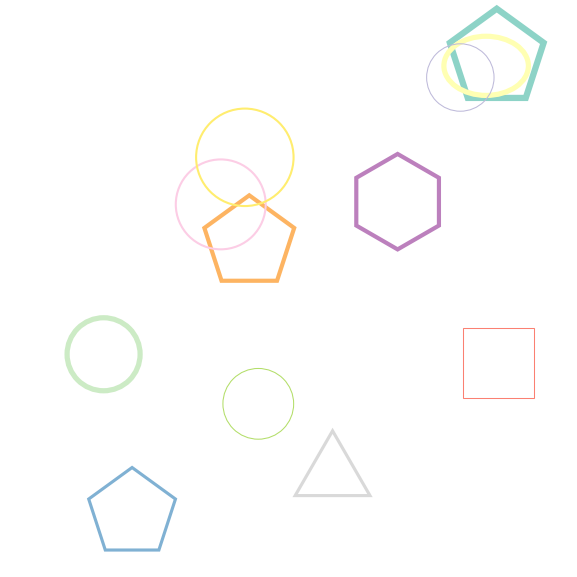[{"shape": "pentagon", "thickness": 3, "radius": 0.43, "center": [0.86, 0.899]}, {"shape": "oval", "thickness": 2.5, "radius": 0.37, "center": [0.842, 0.885]}, {"shape": "circle", "thickness": 0.5, "radius": 0.29, "center": [0.797, 0.865]}, {"shape": "square", "thickness": 0.5, "radius": 0.3, "center": [0.863, 0.371]}, {"shape": "pentagon", "thickness": 1.5, "radius": 0.39, "center": [0.229, 0.111]}, {"shape": "pentagon", "thickness": 2, "radius": 0.41, "center": [0.432, 0.579]}, {"shape": "circle", "thickness": 0.5, "radius": 0.31, "center": [0.447, 0.3]}, {"shape": "circle", "thickness": 1, "radius": 0.39, "center": [0.382, 0.645]}, {"shape": "triangle", "thickness": 1.5, "radius": 0.37, "center": [0.576, 0.178]}, {"shape": "hexagon", "thickness": 2, "radius": 0.41, "center": [0.689, 0.65]}, {"shape": "circle", "thickness": 2.5, "radius": 0.32, "center": [0.179, 0.386]}, {"shape": "circle", "thickness": 1, "radius": 0.42, "center": [0.424, 0.727]}]